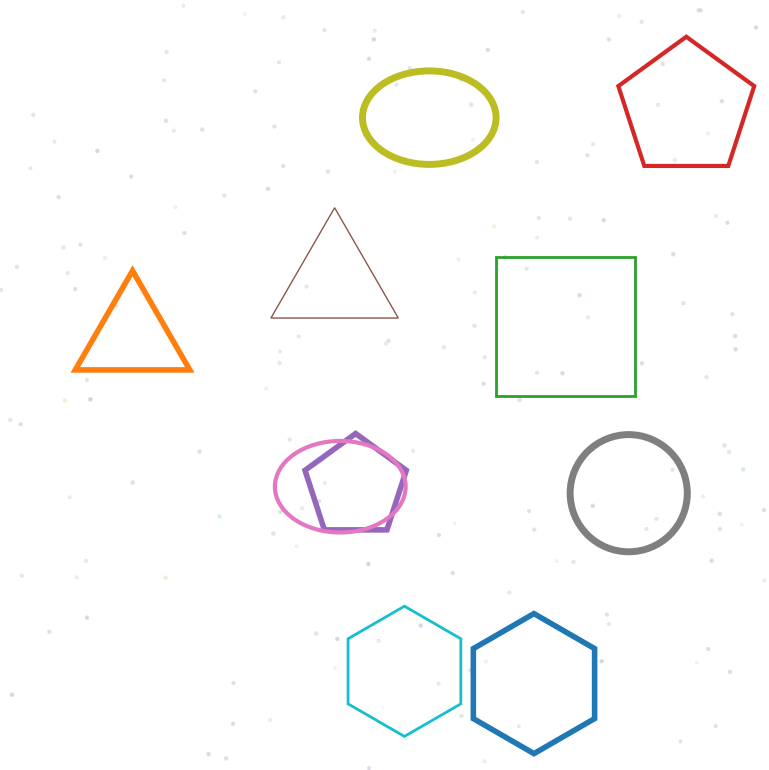[{"shape": "hexagon", "thickness": 2, "radius": 0.45, "center": [0.693, 0.112]}, {"shape": "triangle", "thickness": 2, "radius": 0.43, "center": [0.172, 0.563]}, {"shape": "square", "thickness": 1, "radius": 0.45, "center": [0.735, 0.576]}, {"shape": "pentagon", "thickness": 1.5, "radius": 0.46, "center": [0.891, 0.86]}, {"shape": "pentagon", "thickness": 2, "radius": 0.35, "center": [0.462, 0.368]}, {"shape": "triangle", "thickness": 0.5, "radius": 0.48, "center": [0.435, 0.635]}, {"shape": "oval", "thickness": 1.5, "radius": 0.42, "center": [0.442, 0.368]}, {"shape": "circle", "thickness": 2.5, "radius": 0.38, "center": [0.817, 0.359]}, {"shape": "oval", "thickness": 2.5, "radius": 0.43, "center": [0.557, 0.847]}, {"shape": "hexagon", "thickness": 1, "radius": 0.42, "center": [0.525, 0.128]}]